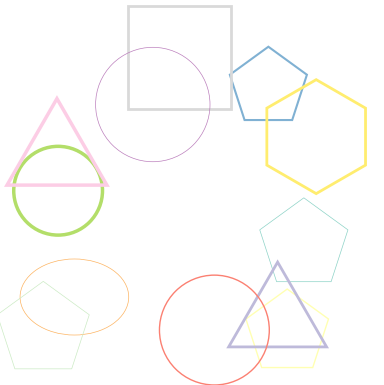[{"shape": "pentagon", "thickness": 0.5, "radius": 0.6, "center": [0.789, 0.366]}, {"shape": "pentagon", "thickness": 1, "radius": 0.56, "center": [0.746, 0.137]}, {"shape": "triangle", "thickness": 2, "radius": 0.73, "center": [0.721, 0.172]}, {"shape": "circle", "thickness": 1, "radius": 0.71, "center": [0.557, 0.143]}, {"shape": "pentagon", "thickness": 1.5, "radius": 0.53, "center": [0.697, 0.773]}, {"shape": "oval", "thickness": 0.5, "radius": 0.71, "center": [0.193, 0.229]}, {"shape": "circle", "thickness": 2.5, "radius": 0.58, "center": [0.151, 0.505]}, {"shape": "triangle", "thickness": 2.5, "radius": 0.75, "center": [0.148, 0.594]}, {"shape": "square", "thickness": 2, "radius": 0.67, "center": [0.466, 0.85]}, {"shape": "circle", "thickness": 0.5, "radius": 0.74, "center": [0.397, 0.729]}, {"shape": "pentagon", "thickness": 0.5, "radius": 0.63, "center": [0.112, 0.144]}, {"shape": "hexagon", "thickness": 2, "radius": 0.74, "center": [0.821, 0.645]}]